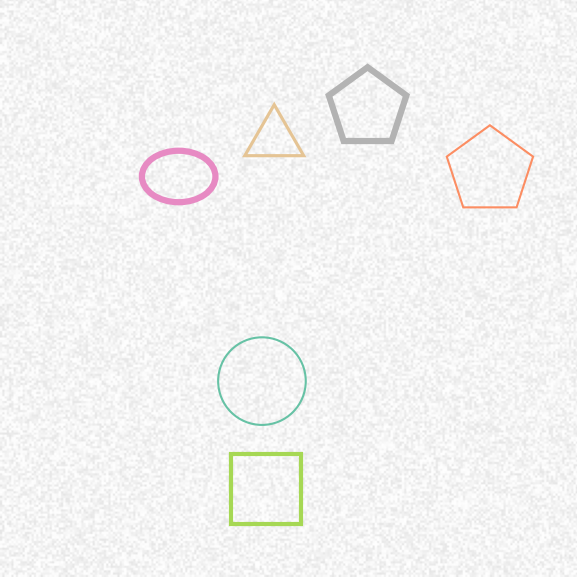[{"shape": "circle", "thickness": 1, "radius": 0.38, "center": [0.454, 0.339]}, {"shape": "pentagon", "thickness": 1, "radius": 0.39, "center": [0.848, 0.704]}, {"shape": "oval", "thickness": 3, "radius": 0.32, "center": [0.309, 0.694]}, {"shape": "square", "thickness": 2, "radius": 0.3, "center": [0.46, 0.152]}, {"shape": "triangle", "thickness": 1.5, "radius": 0.29, "center": [0.475, 0.759]}, {"shape": "pentagon", "thickness": 3, "radius": 0.35, "center": [0.637, 0.812]}]